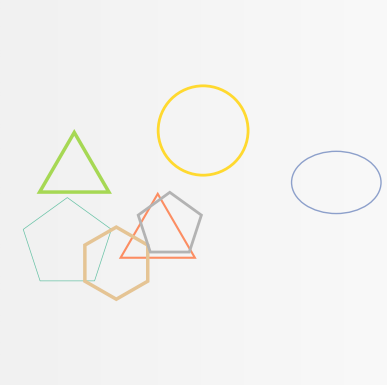[{"shape": "pentagon", "thickness": 0.5, "radius": 0.6, "center": [0.174, 0.367]}, {"shape": "triangle", "thickness": 1.5, "radius": 0.55, "center": [0.407, 0.386]}, {"shape": "oval", "thickness": 1, "radius": 0.58, "center": [0.868, 0.526]}, {"shape": "triangle", "thickness": 2.5, "radius": 0.52, "center": [0.192, 0.553]}, {"shape": "circle", "thickness": 2, "radius": 0.58, "center": [0.524, 0.661]}, {"shape": "hexagon", "thickness": 2.5, "radius": 0.47, "center": [0.3, 0.316]}, {"shape": "pentagon", "thickness": 2, "radius": 0.43, "center": [0.438, 0.415]}]